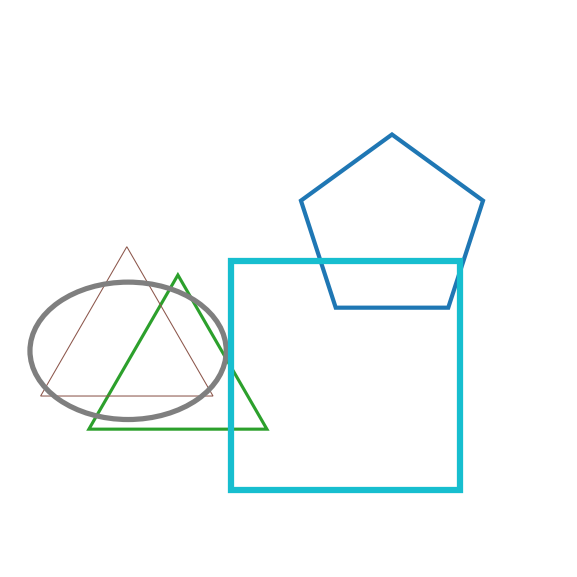[{"shape": "pentagon", "thickness": 2, "radius": 0.83, "center": [0.679, 0.6]}, {"shape": "triangle", "thickness": 1.5, "radius": 0.89, "center": [0.308, 0.345]}, {"shape": "triangle", "thickness": 0.5, "radius": 0.86, "center": [0.22, 0.4]}, {"shape": "oval", "thickness": 2.5, "radius": 0.85, "center": [0.222, 0.392]}, {"shape": "square", "thickness": 3, "radius": 0.99, "center": [0.599, 0.348]}]